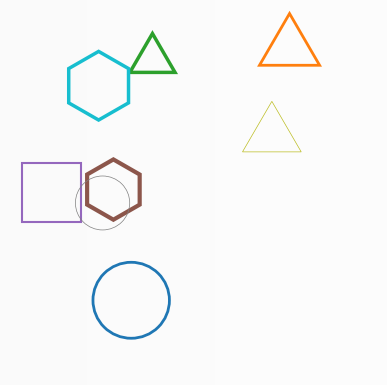[{"shape": "circle", "thickness": 2, "radius": 0.49, "center": [0.339, 0.22]}, {"shape": "triangle", "thickness": 2, "radius": 0.45, "center": [0.747, 0.875]}, {"shape": "triangle", "thickness": 2.5, "radius": 0.34, "center": [0.393, 0.846]}, {"shape": "square", "thickness": 1.5, "radius": 0.38, "center": [0.132, 0.499]}, {"shape": "hexagon", "thickness": 3, "radius": 0.39, "center": [0.293, 0.508]}, {"shape": "circle", "thickness": 0.5, "radius": 0.35, "center": [0.265, 0.473]}, {"shape": "triangle", "thickness": 0.5, "radius": 0.44, "center": [0.702, 0.649]}, {"shape": "hexagon", "thickness": 2.5, "radius": 0.45, "center": [0.254, 0.777]}]